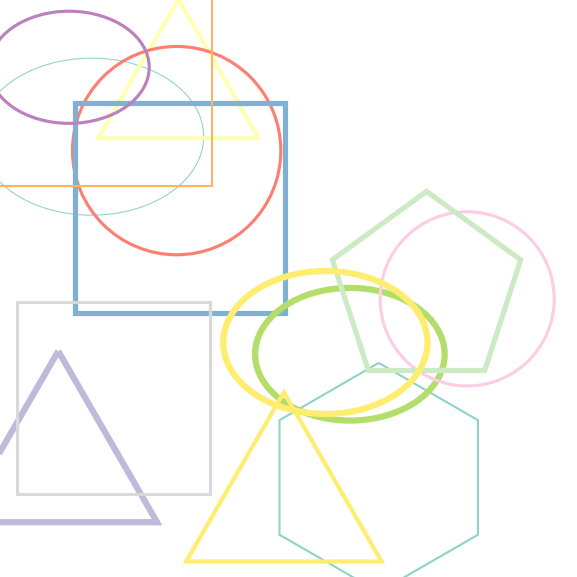[{"shape": "oval", "thickness": 0.5, "radius": 0.97, "center": [0.159, 0.762]}, {"shape": "hexagon", "thickness": 1, "radius": 0.99, "center": [0.656, 0.172]}, {"shape": "triangle", "thickness": 2, "radius": 0.8, "center": [0.309, 0.84]}, {"shape": "triangle", "thickness": 3, "radius": 0.99, "center": [0.101, 0.194]}, {"shape": "circle", "thickness": 1.5, "radius": 0.9, "center": [0.306, 0.738]}, {"shape": "square", "thickness": 2.5, "radius": 0.91, "center": [0.312, 0.639]}, {"shape": "square", "thickness": 1, "radius": 0.92, "center": [0.181, 0.862]}, {"shape": "oval", "thickness": 3, "radius": 0.82, "center": [0.606, 0.386]}, {"shape": "circle", "thickness": 1.5, "radius": 0.75, "center": [0.809, 0.482]}, {"shape": "square", "thickness": 1.5, "radius": 0.83, "center": [0.197, 0.31]}, {"shape": "oval", "thickness": 1.5, "radius": 0.69, "center": [0.12, 0.883]}, {"shape": "pentagon", "thickness": 2.5, "radius": 0.86, "center": [0.739, 0.496]}, {"shape": "triangle", "thickness": 2, "radius": 0.98, "center": [0.492, 0.125]}, {"shape": "oval", "thickness": 3, "radius": 0.88, "center": [0.563, 0.406]}]